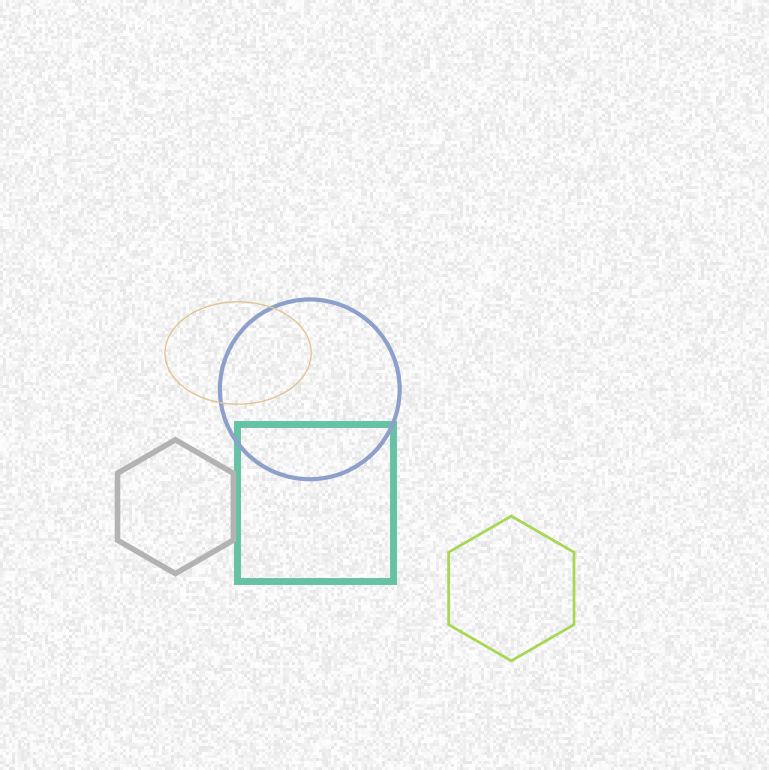[{"shape": "square", "thickness": 2.5, "radius": 0.51, "center": [0.409, 0.347]}, {"shape": "circle", "thickness": 1.5, "radius": 0.58, "center": [0.402, 0.494]}, {"shape": "hexagon", "thickness": 1, "radius": 0.47, "center": [0.664, 0.236]}, {"shape": "oval", "thickness": 0.5, "radius": 0.47, "center": [0.309, 0.542]}, {"shape": "hexagon", "thickness": 2, "radius": 0.43, "center": [0.228, 0.342]}]